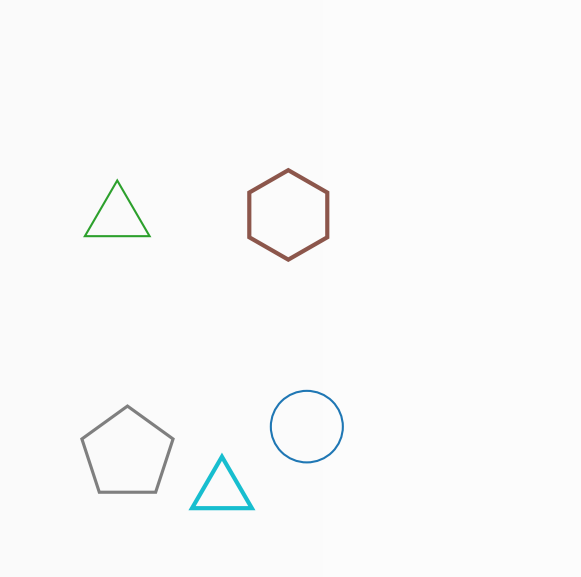[{"shape": "circle", "thickness": 1, "radius": 0.31, "center": [0.528, 0.26]}, {"shape": "triangle", "thickness": 1, "radius": 0.32, "center": [0.202, 0.622]}, {"shape": "hexagon", "thickness": 2, "radius": 0.39, "center": [0.496, 0.627]}, {"shape": "pentagon", "thickness": 1.5, "radius": 0.41, "center": [0.219, 0.214]}, {"shape": "triangle", "thickness": 2, "radius": 0.3, "center": [0.382, 0.149]}]